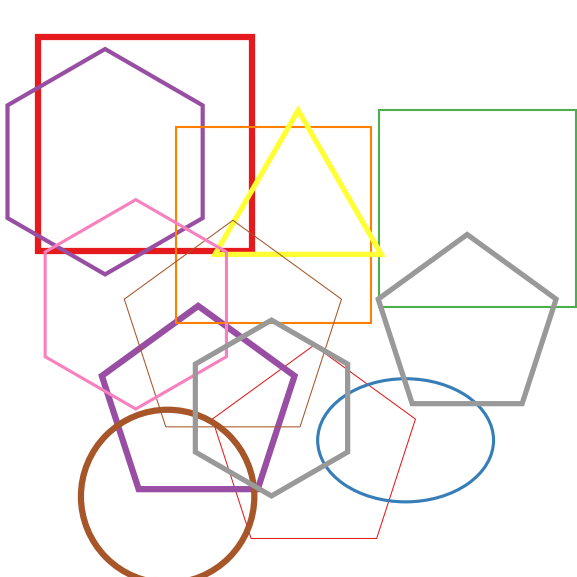[{"shape": "pentagon", "thickness": 0.5, "radius": 0.92, "center": [0.544, 0.216]}, {"shape": "square", "thickness": 3, "radius": 0.93, "center": [0.251, 0.75]}, {"shape": "oval", "thickness": 1.5, "radius": 0.76, "center": [0.702, 0.237]}, {"shape": "square", "thickness": 1, "radius": 0.85, "center": [0.827, 0.638]}, {"shape": "pentagon", "thickness": 3, "radius": 0.88, "center": [0.343, 0.294]}, {"shape": "hexagon", "thickness": 2, "radius": 0.98, "center": [0.182, 0.719]}, {"shape": "square", "thickness": 1, "radius": 0.84, "center": [0.474, 0.609]}, {"shape": "triangle", "thickness": 2.5, "radius": 0.83, "center": [0.516, 0.642]}, {"shape": "pentagon", "thickness": 0.5, "radius": 0.99, "center": [0.403, 0.42]}, {"shape": "circle", "thickness": 3, "radius": 0.75, "center": [0.29, 0.14]}, {"shape": "hexagon", "thickness": 1.5, "radius": 0.91, "center": [0.235, 0.472]}, {"shape": "pentagon", "thickness": 2.5, "radius": 0.81, "center": [0.809, 0.431]}, {"shape": "hexagon", "thickness": 2.5, "radius": 0.76, "center": [0.47, 0.293]}]